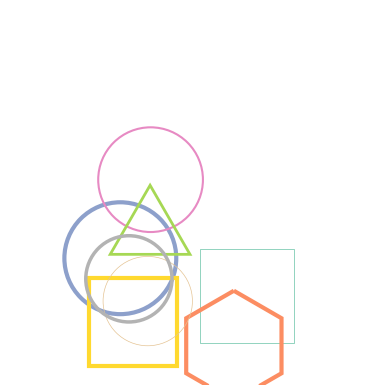[{"shape": "square", "thickness": 0.5, "radius": 0.61, "center": [0.642, 0.23]}, {"shape": "hexagon", "thickness": 3, "radius": 0.71, "center": [0.607, 0.102]}, {"shape": "circle", "thickness": 3, "radius": 0.73, "center": [0.313, 0.329]}, {"shape": "circle", "thickness": 1.5, "radius": 0.68, "center": [0.391, 0.533]}, {"shape": "triangle", "thickness": 2, "radius": 0.6, "center": [0.39, 0.399]}, {"shape": "square", "thickness": 3, "radius": 0.57, "center": [0.346, 0.163]}, {"shape": "circle", "thickness": 0.5, "radius": 0.58, "center": [0.384, 0.218]}, {"shape": "circle", "thickness": 2.5, "radius": 0.56, "center": [0.335, 0.276]}]